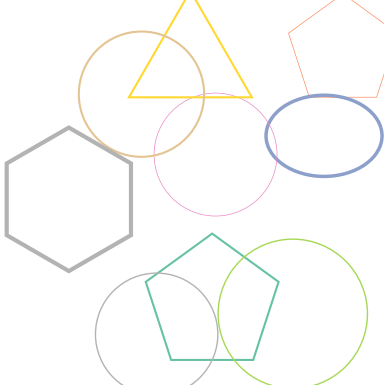[{"shape": "pentagon", "thickness": 1.5, "radius": 0.91, "center": [0.551, 0.212]}, {"shape": "pentagon", "thickness": 0.5, "radius": 0.74, "center": [0.891, 0.868]}, {"shape": "oval", "thickness": 2.5, "radius": 0.75, "center": [0.842, 0.647]}, {"shape": "circle", "thickness": 0.5, "radius": 0.8, "center": [0.56, 0.599]}, {"shape": "circle", "thickness": 1, "radius": 0.97, "center": [0.761, 0.185]}, {"shape": "triangle", "thickness": 1.5, "radius": 0.92, "center": [0.494, 0.839]}, {"shape": "circle", "thickness": 1.5, "radius": 0.81, "center": [0.367, 0.755]}, {"shape": "circle", "thickness": 1, "radius": 0.79, "center": [0.407, 0.132]}, {"shape": "hexagon", "thickness": 3, "radius": 0.93, "center": [0.179, 0.482]}]